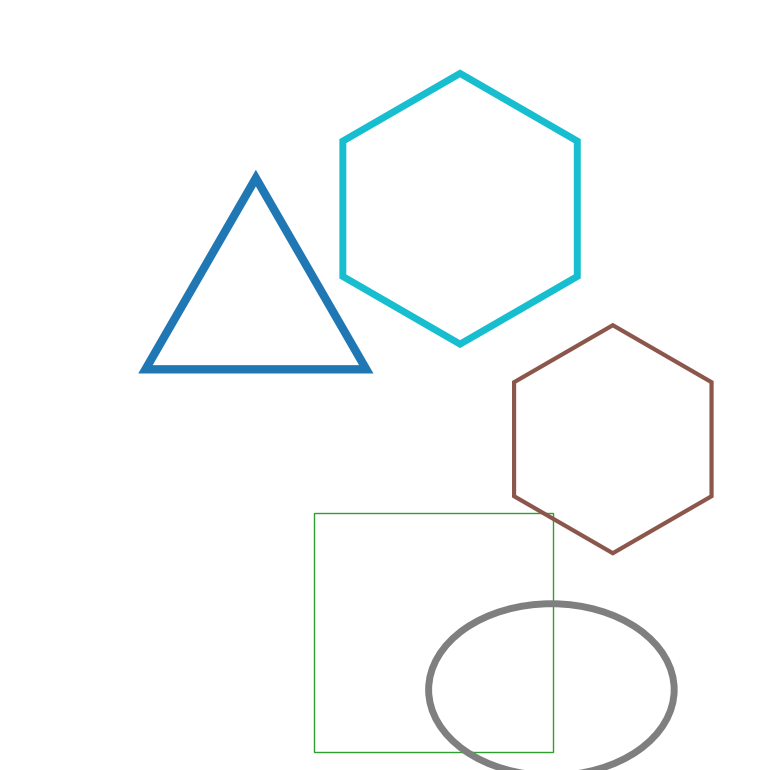[{"shape": "triangle", "thickness": 3, "radius": 0.83, "center": [0.332, 0.603]}, {"shape": "square", "thickness": 0.5, "radius": 0.78, "center": [0.563, 0.178]}, {"shape": "hexagon", "thickness": 1.5, "radius": 0.74, "center": [0.796, 0.43]}, {"shape": "oval", "thickness": 2.5, "radius": 0.8, "center": [0.716, 0.104]}, {"shape": "hexagon", "thickness": 2.5, "radius": 0.88, "center": [0.597, 0.729]}]